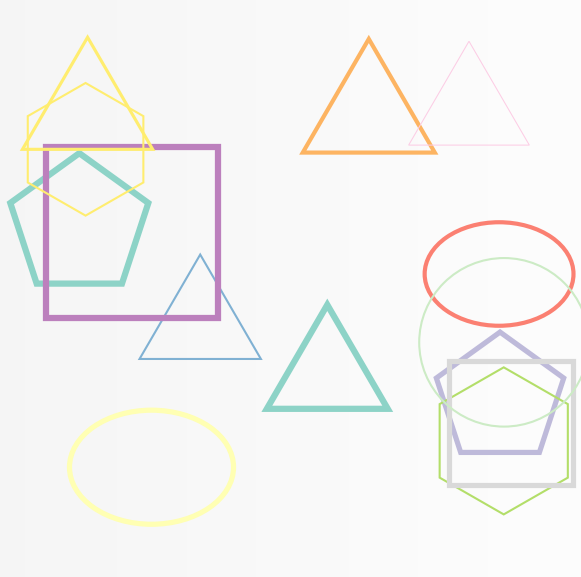[{"shape": "triangle", "thickness": 3, "radius": 0.6, "center": [0.563, 0.351]}, {"shape": "pentagon", "thickness": 3, "radius": 0.62, "center": [0.136, 0.609]}, {"shape": "oval", "thickness": 2.5, "radius": 0.71, "center": [0.261, 0.19]}, {"shape": "pentagon", "thickness": 2.5, "radius": 0.58, "center": [0.86, 0.309]}, {"shape": "oval", "thickness": 2, "radius": 0.64, "center": [0.859, 0.525]}, {"shape": "triangle", "thickness": 1, "radius": 0.6, "center": [0.344, 0.438]}, {"shape": "triangle", "thickness": 2, "radius": 0.66, "center": [0.634, 0.801]}, {"shape": "hexagon", "thickness": 1, "radius": 0.64, "center": [0.867, 0.236]}, {"shape": "triangle", "thickness": 0.5, "radius": 0.6, "center": [0.807, 0.808]}, {"shape": "square", "thickness": 2.5, "radius": 0.53, "center": [0.879, 0.267]}, {"shape": "square", "thickness": 3, "radius": 0.74, "center": [0.227, 0.596]}, {"shape": "circle", "thickness": 1, "radius": 0.73, "center": [0.867, 0.406]}, {"shape": "triangle", "thickness": 1.5, "radius": 0.65, "center": [0.151, 0.805]}, {"shape": "hexagon", "thickness": 1, "radius": 0.57, "center": [0.147, 0.741]}]